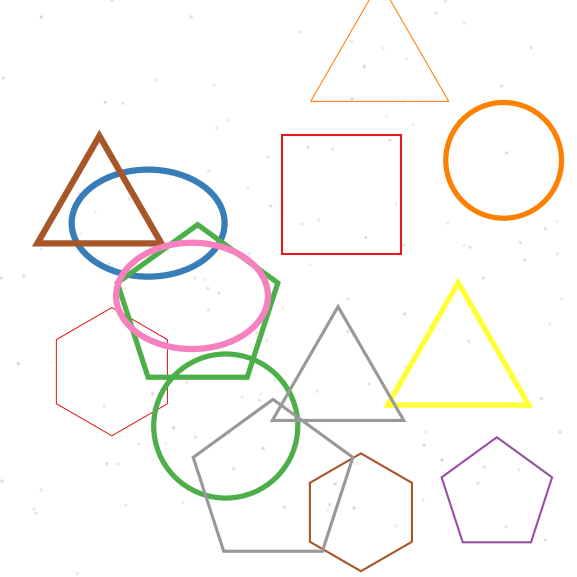[{"shape": "square", "thickness": 1, "radius": 0.51, "center": [0.592, 0.662]}, {"shape": "hexagon", "thickness": 0.5, "radius": 0.56, "center": [0.194, 0.356]}, {"shape": "oval", "thickness": 3, "radius": 0.66, "center": [0.256, 0.613]}, {"shape": "circle", "thickness": 2.5, "radius": 0.62, "center": [0.391, 0.261]}, {"shape": "pentagon", "thickness": 2.5, "radius": 0.73, "center": [0.342, 0.464]}, {"shape": "pentagon", "thickness": 1, "radius": 0.5, "center": [0.86, 0.141]}, {"shape": "triangle", "thickness": 0.5, "radius": 0.69, "center": [0.658, 0.893]}, {"shape": "circle", "thickness": 2.5, "radius": 0.5, "center": [0.872, 0.721]}, {"shape": "triangle", "thickness": 2.5, "radius": 0.71, "center": [0.793, 0.368]}, {"shape": "triangle", "thickness": 3, "radius": 0.62, "center": [0.172, 0.64]}, {"shape": "hexagon", "thickness": 1, "radius": 0.51, "center": [0.625, 0.112]}, {"shape": "oval", "thickness": 3, "radius": 0.66, "center": [0.333, 0.487]}, {"shape": "pentagon", "thickness": 1.5, "radius": 0.73, "center": [0.473, 0.162]}, {"shape": "triangle", "thickness": 1.5, "radius": 0.66, "center": [0.585, 0.337]}]